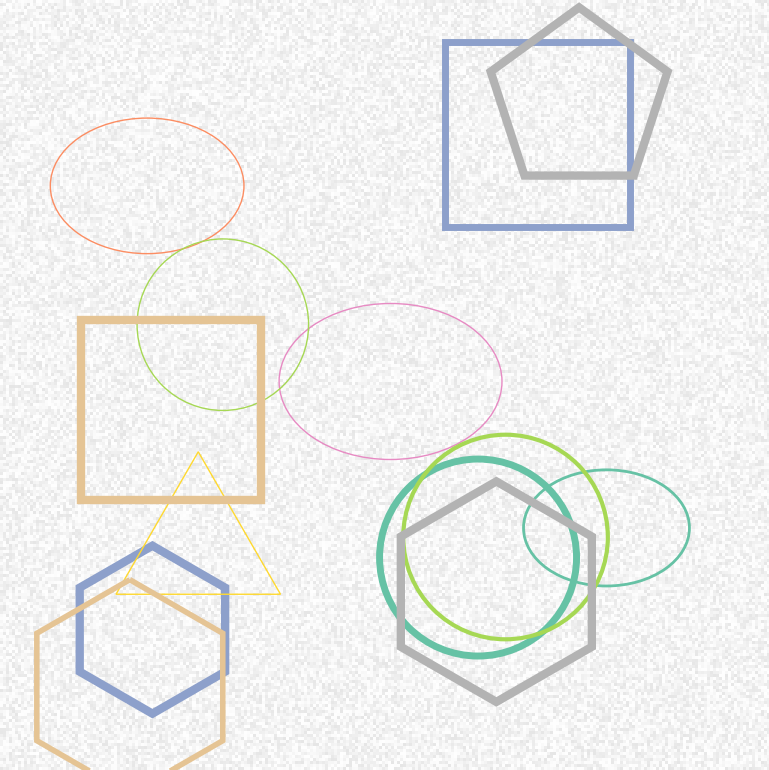[{"shape": "circle", "thickness": 2.5, "radius": 0.64, "center": [0.621, 0.276]}, {"shape": "oval", "thickness": 1, "radius": 0.54, "center": [0.788, 0.314]}, {"shape": "oval", "thickness": 0.5, "radius": 0.63, "center": [0.191, 0.759]}, {"shape": "square", "thickness": 2.5, "radius": 0.6, "center": [0.698, 0.825]}, {"shape": "hexagon", "thickness": 3, "radius": 0.55, "center": [0.198, 0.182]}, {"shape": "oval", "thickness": 0.5, "radius": 0.72, "center": [0.507, 0.505]}, {"shape": "circle", "thickness": 0.5, "radius": 0.56, "center": [0.289, 0.578]}, {"shape": "circle", "thickness": 1.5, "radius": 0.66, "center": [0.657, 0.303]}, {"shape": "triangle", "thickness": 0.5, "radius": 0.62, "center": [0.257, 0.29]}, {"shape": "hexagon", "thickness": 2, "radius": 0.7, "center": [0.169, 0.108]}, {"shape": "square", "thickness": 3, "radius": 0.58, "center": [0.222, 0.468]}, {"shape": "pentagon", "thickness": 3, "radius": 0.6, "center": [0.752, 0.87]}, {"shape": "hexagon", "thickness": 3, "radius": 0.72, "center": [0.645, 0.232]}]